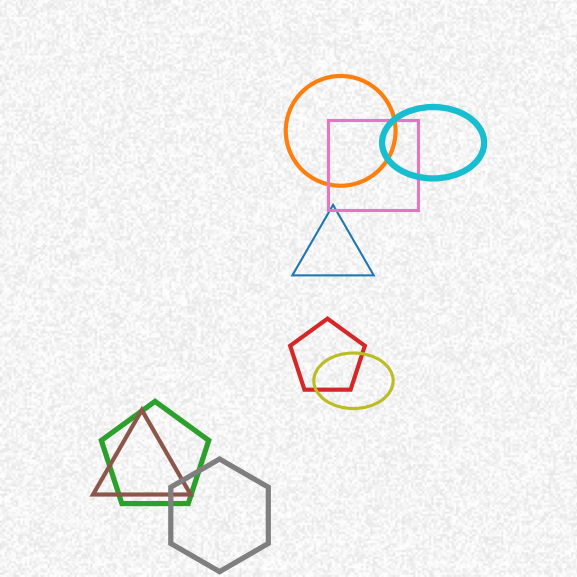[{"shape": "triangle", "thickness": 1, "radius": 0.41, "center": [0.577, 0.563]}, {"shape": "circle", "thickness": 2, "radius": 0.48, "center": [0.59, 0.773]}, {"shape": "pentagon", "thickness": 2.5, "radius": 0.49, "center": [0.268, 0.206]}, {"shape": "pentagon", "thickness": 2, "radius": 0.34, "center": [0.567, 0.379]}, {"shape": "triangle", "thickness": 2, "radius": 0.49, "center": [0.246, 0.192]}, {"shape": "square", "thickness": 1.5, "radius": 0.39, "center": [0.646, 0.714]}, {"shape": "hexagon", "thickness": 2.5, "radius": 0.49, "center": [0.38, 0.107]}, {"shape": "oval", "thickness": 1.5, "radius": 0.34, "center": [0.612, 0.34]}, {"shape": "oval", "thickness": 3, "radius": 0.44, "center": [0.75, 0.752]}]